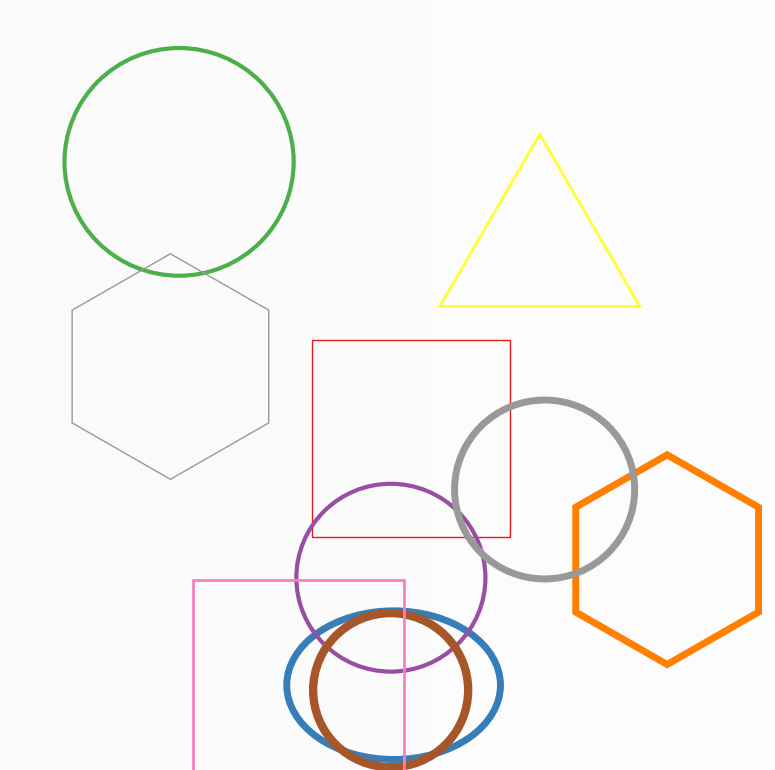[{"shape": "square", "thickness": 0.5, "radius": 0.64, "center": [0.53, 0.43]}, {"shape": "oval", "thickness": 2.5, "radius": 0.69, "center": [0.508, 0.11]}, {"shape": "circle", "thickness": 1.5, "radius": 0.74, "center": [0.231, 0.79]}, {"shape": "circle", "thickness": 1.5, "radius": 0.61, "center": [0.504, 0.25]}, {"shape": "hexagon", "thickness": 2.5, "radius": 0.68, "center": [0.861, 0.273]}, {"shape": "triangle", "thickness": 1, "radius": 0.75, "center": [0.696, 0.677]}, {"shape": "circle", "thickness": 3, "radius": 0.5, "center": [0.504, 0.104]}, {"shape": "square", "thickness": 1, "radius": 0.68, "center": [0.385, 0.112]}, {"shape": "circle", "thickness": 2.5, "radius": 0.58, "center": [0.703, 0.364]}, {"shape": "hexagon", "thickness": 0.5, "radius": 0.73, "center": [0.22, 0.524]}]